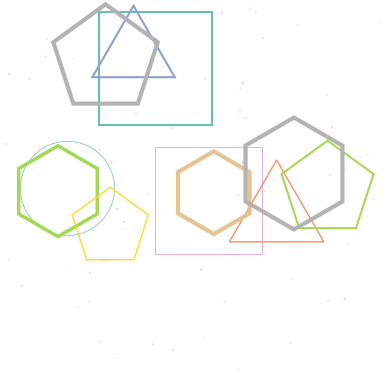[{"shape": "circle", "thickness": 0.5, "radius": 0.61, "center": [0.175, 0.511]}, {"shape": "square", "thickness": 1.5, "radius": 0.74, "center": [0.403, 0.821]}, {"shape": "triangle", "thickness": 1, "radius": 0.71, "center": [0.719, 0.443]}, {"shape": "triangle", "thickness": 1.5, "radius": 0.62, "center": [0.347, 0.861]}, {"shape": "square", "thickness": 0.5, "radius": 0.69, "center": [0.541, 0.48]}, {"shape": "pentagon", "thickness": 1.5, "radius": 0.63, "center": [0.851, 0.509]}, {"shape": "hexagon", "thickness": 2.5, "radius": 0.59, "center": [0.151, 0.503]}, {"shape": "pentagon", "thickness": 1, "radius": 0.52, "center": [0.286, 0.41]}, {"shape": "hexagon", "thickness": 3, "radius": 0.54, "center": [0.555, 0.499]}, {"shape": "hexagon", "thickness": 3, "radius": 0.73, "center": [0.764, 0.549]}, {"shape": "pentagon", "thickness": 3, "radius": 0.71, "center": [0.274, 0.846]}]